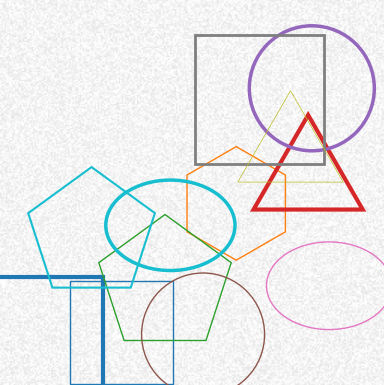[{"shape": "square", "thickness": 1, "radius": 0.67, "center": [0.315, 0.136]}, {"shape": "square", "thickness": 3, "radius": 0.74, "center": [0.12, 0.133]}, {"shape": "hexagon", "thickness": 1, "radius": 0.74, "center": [0.614, 0.472]}, {"shape": "pentagon", "thickness": 1, "radius": 0.9, "center": [0.429, 0.262]}, {"shape": "triangle", "thickness": 3, "radius": 0.82, "center": [0.8, 0.538]}, {"shape": "circle", "thickness": 2.5, "radius": 0.81, "center": [0.81, 0.771]}, {"shape": "circle", "thickness": 1, "radius": 0.8, "center": [0.527, 0.131]}, {"shape": "oval", "thickness": 1, "radius": 0.81, "center": [0.855, 0.258]}, {"shape": "square", "thickness": 2, "radius": 0.84, "center": [0.674, 0.741]}, {"shape": "triangle", "thickness": 0.5, "radius": 0.79, "center": [0.755, 0.606]}, {"shape": "oval", "thickness": 2.5, "radius": 0.84, "center": [0.443, 0.415]}, {"shape": "pentagon", "thickness": 1.5, "radius": 0.87, "center": [0.238, 0.393]}]